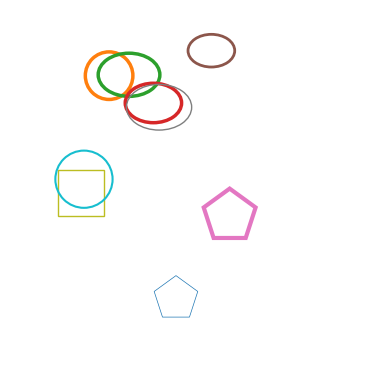[{"shape": "pentagon", "thickness": 0.5, "radius": 0.3, "center": [0.457, 0.225]}, {"shape": "circle", "thickness": 2.5, "radius": 0.31, "center": [0.283, 0.803]}, {"shape": "oval", "thickness": 2.5, "radius": 0.4, "center": [0.335, 0.806]}, {"shape": "oval", "thickness": 2.5, "radius": 0.37, "center": [0.398, 0.733]}, {"shape": "oval", "thickness": 2, "radius": 0.3, "center": [0.549, 0.868]}, {"shape": "pentagon", "thickness": 3, "radius": 0.35, "center": [0.597, 0.439]}, {"shape": "oval", "thickness": 1, "radius": 0.42, "center": [0.413, 0.721]}, {"shape": "square", "thickness": 1, "radius": 0.3, "center": [0.21, 0.499]}, {"shape": "circle", "thickness": 1.5, "radius": 0.37, "center": [0.218, 0.534]}]